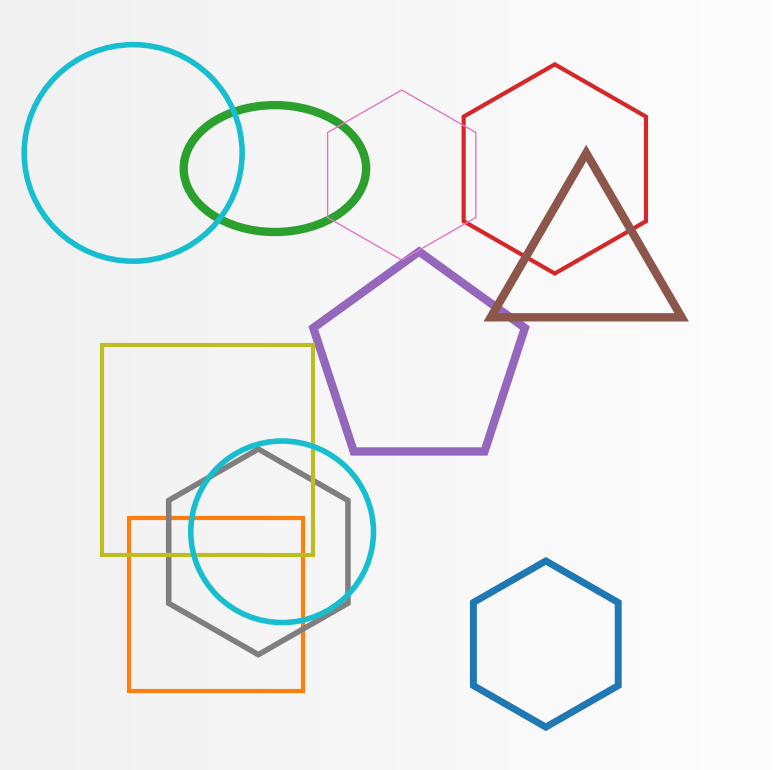[{"shape": "hexagon", "thickness": 2.5, "radius": 0.54, "center": [0.704, 0.164]}, {"shape": "square", "thickness": 1.5, "radius": 0.56, "center": [0.279, 0.215]}, {"shape": "oval", "thickness": 3, "radius": 0.59, "center": [0.355, 0.781]}, {"shape": "hexagon", "thickness": 1.5, "radius": 0.68, "center": [0.716, 0.781]}, {"shape": "pentagon", "thickness": 3, "radius": 0.72, "center": [0.541, 0.53]}, {"shape": "triangle", "thickness": 3, "radius": 0.71, "center": [0.756, 0.659]}, {"shape": "hexagon", "thickness": 0.5, "radius": 0.55, "center": [0.518, 0.773]}, {"shape": "hexagon", "thickness": 2, "radius": 0.67, "center": [0.333, 0.283]}, {"shape": "square", "thickness": 1.5, "radius": 0.68, "center": [0.268, 0.416]}, {"shape": "circle", "thickness": 2, "radius": 0.59, "center": [0.364, 0.309]}, {"shape": "circle", "thickness": 2, "radius": 0.7, "center": [0.172, 0.801]}]